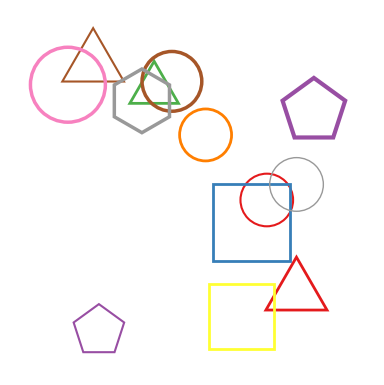[{"shape": "circle", "thickness": 1.5, "radius": 0.34, "center": [0.693, 0.481]}, {"shape": "triangle", "thickness": 2, "radius": 0.46, "center": [0.77, 0.24]}, {"shape": "square", "thickness": 2, "radius": 0.5, "center": [0.654, 0.421]}, {"shape": "triangle", "thickness": 2, "radius": 0.36, "center": [0.4, 0.768]}, {"shape": "pentagon", "thickness": 1.5, "radius": 0.35, "center": [0.257, 0.141]}, {"shape": "pentagon", "thickness": 3, "radius": 0.43, "center": [0.815, 0.712]}, {"shape": "circle", "thickness": 2, "radius": 0.34, "center": [0.534, 0.65]}, {"shape": "square", "thickness": 2, "radius": 0.42, "center": [0.627, 0.178]}, {"shape": "circle", "thickness": 2.5, "radius": 0.39, "center": [0.447, 0.789]}, {"shape": "triangle", "thickness": 1.5, "radius": 0.46, "center": [0.242, 0.834]}, {"shape": "circle", "thickness": 2.5, "radius": 0.49, "center": [0.176, 0.78]}, {"shape": "hexagon", "thickness": 2.5, "radius": 0.41, "center": [0.369, 0.738]}, {"shape": "circle", "thickness": 1, "radius": 0.35, "center": [0.77, 0.521]}]